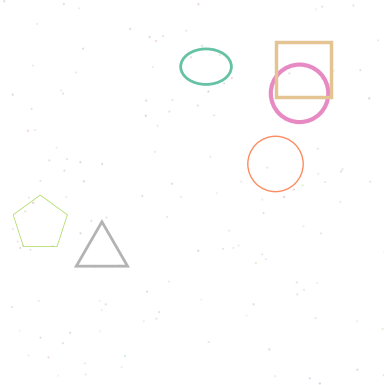[{"shape": "oval", "thickness": 2, "radius": 0.33, "center": [0.535, 0.827]}, {"shape": "circle", "thickness": 1, "radius": 0.36, "center": [0.716, 0.574]}, {"shape": "circle", "thickness": 3, "radius": 0.37, "center": [0.778, 0.758]}, {"shape": "pentagon", "thickness": 0.5, "radius": 0.37, "center": [0.105, 0.419]}, {"shape": "square", "thickness": 2.5, "radius": 0.36, "center": [0.788, 0.82]}, {"shape": "triangle", "thickness": 2, "radius": 0.38, "center": [0.265, 0.347]}]